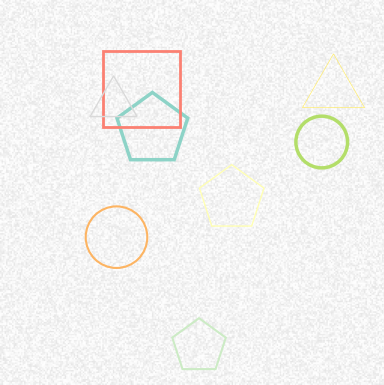[{"shape": "pentagon", "thickness": 2.5, "radius": 0.48, "center": [0.396, 0.663]}, {"shape": "pentagon", "thickness": 1, "radius": 0.44, "center": [0.602, 0.484]}, {"shape": "square", "thickness": 2, "radius": 0.5, "center": [0.367, 0.769]}, {"shape": "circle", "thickness": 1.5, "radius": 0.4, "center": [0.303, 0.384]}, {"shape": "circle", "thickness": 2.5, "radius": 0.34, "center": [0.836, 0.631]}, {"shape": "triangle", "thickness": 1, "radius": 0.35, "center": [0.295, 0.732]}, {"shape": "pentagon", "thickness": 1.5, "radius": 0.37, "center": [0.517, 0.1]}, {"shape": "triangle", "thickness": 0.5, "radius": 0.47, "center": [0.866, 0.767]}]